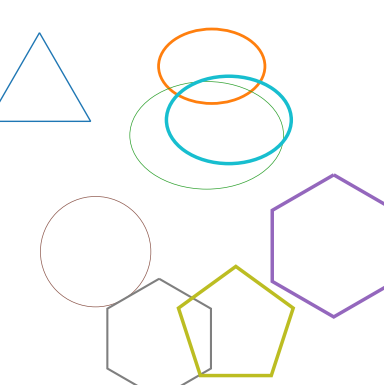[{"shape": "triangle", "thickness": 1, "radius": 0.77, "center": [0.103, 0.762]}, {"shape": "oval", "thickness": 2, "radius": 0.69, "center": [0.55, 0.828]}, {"shape": "oval", "thickness": 0.5, "radius": 1.0, "center": [0.537, 0.648]}, {"shape": "hexagon", "thickness": 2.5, "radius": 0.92, "center": [0.867, 0.361]}, {"shape": "circle", "thickness": 0.5, "radius": 0.72, "center": [0.248, 0.346]}, {"shape": "hexagon", "thickness": 1.5, "radius": 0.78, "center": [0.413, 0.121]}, {"shape": "pentagon", "thickness": 2.5, "radius": 0.78, "center": [0.613, 0.151]}, {"shape": "oval", "thickness": 2.5, "radius": 0.81, "center": [0.594, 0.689]}]